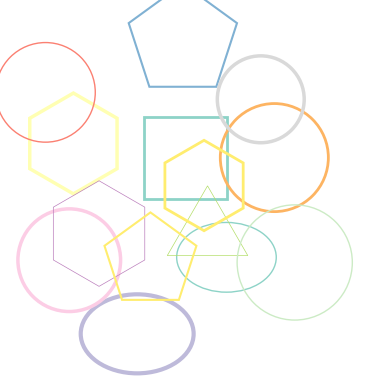[{"shape": "oval", "thickness": 1, "radius": 0.65, "center": [0.588, 0.332]}, {"shape": "square", "thickness": 2, "radius": 0.54, "center": [0.482, 0.59]}, {"shape": "hexagon", "thickness": 2.5, "radius": 0.65, "center": [0.191, 0.627]}, {"shape": "oval", "thickness": 3, "radius": 0.73, "center": [0.356, 0.133]}, {"shape": "circle", "thickness": 1, "radius": 0.65, "center": [0.118, 0.76]}, {"shape": "pentagon", "thickness": 1.5, "radius": 0.74, "center": [0.475, 0.894]}, {"shape": "circle", "thickness": 2, "radius": 0.7, "center": [0.713, 0.591]}, {"shape": "triangle", "thickness": 0.5, "radius": 0.6, "center": [0.539, 0.397]}, {"shape": "circle", "thickness": 2.5, "radius": 0.67, "center": [0.18, 0.324]}, {"shape": "circle", "thickness": 2.5, "radius": 0.56, "center": [0.677, 0.742]}, {"shape": "hexagon", "thickness": 0.5, "radius": 0.69, "center": [0.257, 0.393]}, {"shape": "circle", "thickness": 1, "radius": 0.75, "center": [0.766, 0.318]}, {"shape": "pentagon", "thickness": 1.5, "radius": 0.63, "center": [0.391, 0.323]}, {"shape": "hexagon", "thickness": 2, "radius": 0.59, "center": [0.53, 0.518]}]